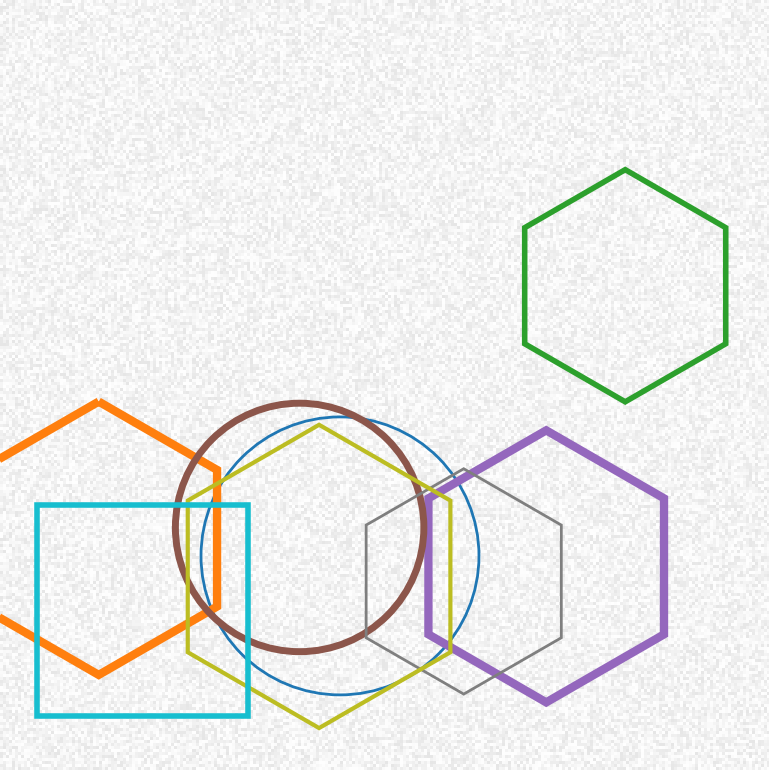[{"shape": "circle", "thickness": 1, "radius": 0.9, "center": [0.442, 0.278]}, {"shape": "hexagon", "thickness": 3, "radius": 0.89, "center": [0.128, 0.301]}, {"shape": "hexagon", "thickness": 2, "radius": 0.75, "center": [0.812, 0.629]}, {"shape": "hexagon", "thickness": 3, "radius": 0.88, "center": [0.709, 0.264]}, {"shape": "circle", "thickness": 2.5, "radius": 0.81, "center": [0.389, 0.315]}, {"shape": "hexagon", "thickness": 1, "radius": 0.73, "center": [0.602, 0.245]}, {"shape": "hexagon", "thickness": 1.5, "radius": 0.98, "center": [0.414, 0.251]}, {"shape": "square", "thickness": 2, "radius": 0.68, "center": [0.185, 0.207]}]